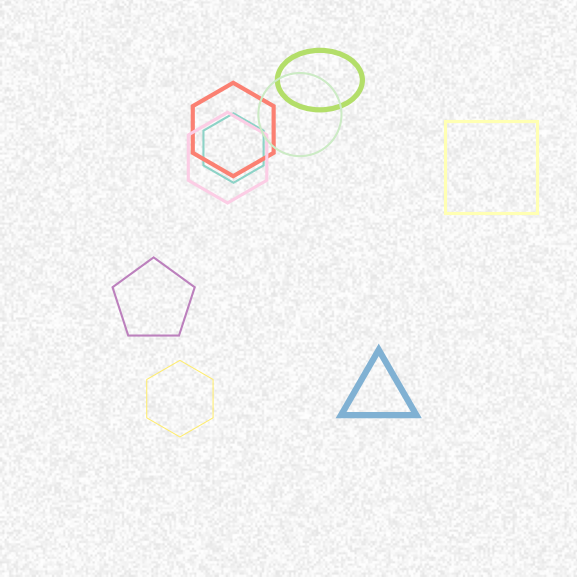[{"shape": "hexagon", "thickness": 1, "radius": 0.3, "center": [0.404, 0.743]}, {"shape": "square", "thickness": 1.5, "radius": 0.4, "center": [0.851, 0.71]}, {"shape": "hexagon", "thickness": 2, "radius": 0.4, "center": [0.404, 0.775]}, {"shape": "triangle", "thickness": 3, "radius": 0.38, "center": [0.656, 0.318]}, {"shape": "oval", "thickness": 2.5, "radius": 0.37, "center": [0.554, 0.86]}, {"shape": "hexagon", "thickness": 1.5, "radius": 0.39, "center": [0.394, 0.726]}, {"shape": "pentagon", "thickness": 1, "radius": 0.37, "center": [0.266, 0.479]}, {"shape": "circle", "thickness": 1, "radius": 0.36, "center": [0.519, 0.801]}, {"shape": "hexagon", "thickness": 0.5, "radius": 0.33, "center": [0.312, 0.309]}]